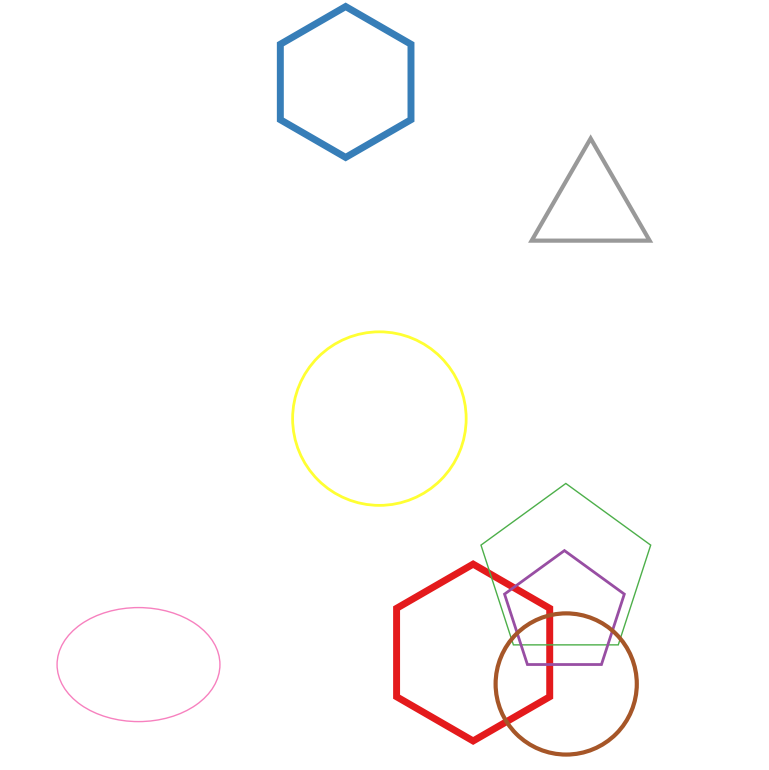[{"shape": "hexagon", "thickness": 2.5, "radius": 0.57, "center": [0.614, 0.153]}, {"shape": "hexagon", "thickness": 2.5, "radius": 0.49, "center": [0.449, 0.894]}, {"shape": "pentagon", "thickness": 0.5, "radius": 0.58, "center": [0.735, 0.256]}, {"shape": "pentagon", "thickness": 1, "radius": 0.41, "center": [0.733, 0.203]}, {"shape": "circle", "thickness": 1, "radius": 0.56, "center": [0.493, 0.456]}, {"shape": "circle", "thickness": 1.5, "radius": 0.46, "center": [0.735, 0.112]}, {"shape": "oval", "thickness": 0.5, "radius": 0.53, "center": [0.18, 0.137]}, {"shape": "triangle", "thickness": 1.5, "radius": 0.44, "center": [0.767, 0.732]}]